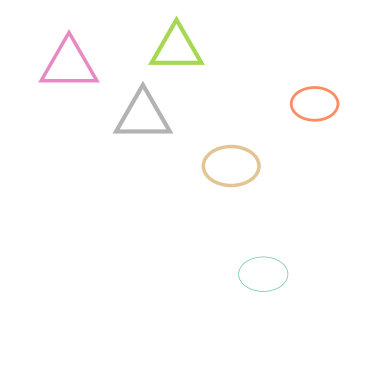[{"shape": "oval", "thickness": 0.5, "radius": 0.32, "center": [0.684, 0.288]}, {"shape": "oval", "thickness": 2, "radius": 0.3, "center": [0.817, 0.73]}, {"shape": "triangle", "thickness": 2.5, "radius": 0.42, "center": [0.179, 0.832]}, {"shape": "triangle", "thickness": 3, "radius": 0.37, "center": [0.458, 0.874]}, {"shape": "oval", "thickness": 2.5, "radius": 0.36, "center": [0.6, 0.569]}, {"shape": "triangle", "thickness": 3, "radius": 0.4, "center": [0.371, 0.699]}]